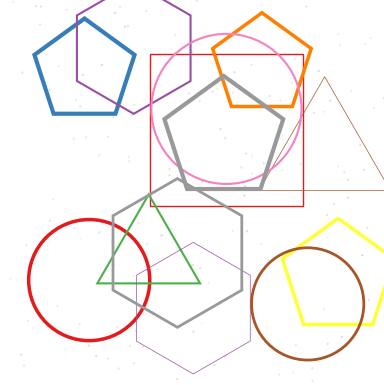[{"shape": "square", "thickness": 1, "radius": 0.99, "center": [0.588, 0.662]}, {"shape": "circle", "thickness": 2.5, "radius": 0.79, "center": [0.232, 0.272]}, {"shape": "pentagon", "thickness": 3, "radius": 0.68, "center": [0.22, 0.815]}, {"shape": "triangle", "thickness": 1.5, "radius": 0.77, "center": [0.386, 0.341]}, {"shape": "hexagon", "thickness": 1.5, "radius": 0.85, "center": [0.347, 0.875]}, {"shape": "hexagon", "thickness": 0.5, "radius": 0.85, "center": [0.502, 0.2]}, {"shape": "pentagon", "thickness": 2.5, "radius": 0.67, "center": [0.68, 0.832]}, {"shape": "pentagon", "thickness": 2.5, "radius": 0.76, "center": [0.878, 0.281]}, {"shape": "circle", "thickness": 2, "radius": 0.73, "center": [0.799, 0.211]}, {"shape": "triangle", "thickness": 0.5, "radius": 0.99, "center": [0.843, 0.604]}, {"shape": "circle", "thickness": 1.5, "radius": 0.97, "center": [0.588, 0.717]}, {"shape": "hexagon", "thickness": 2, "radius": 0.97, "center": [0.461, 0.343]}, {"shape": "pentagon", "thickness": 3, "radius": 0.81, "center": [0.581, 0.64]}]